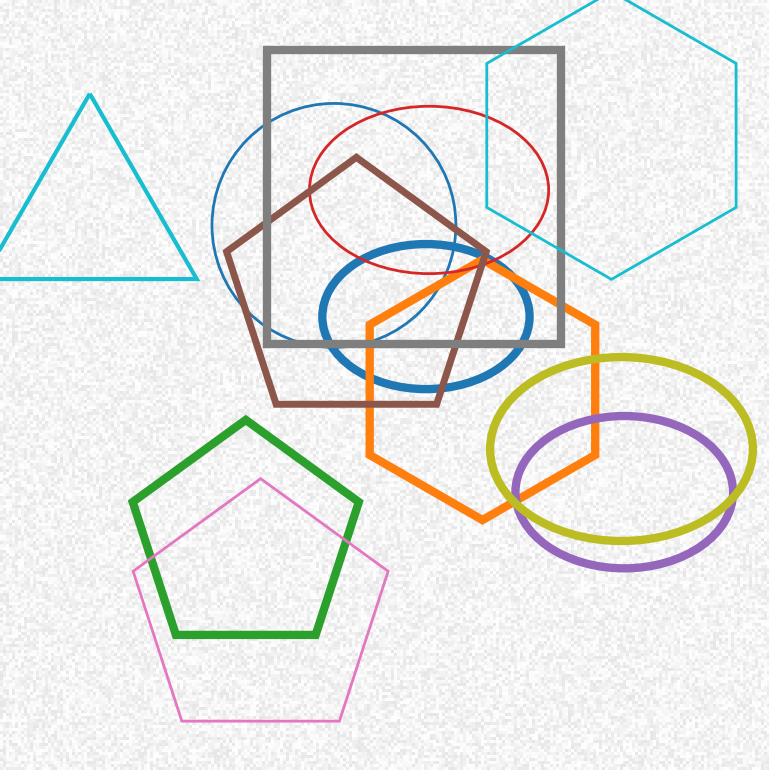[{"shape": "circle", "thickness": 1, "radius": 0.79, "center": [0.434, 0.707]}, {"shape": "oval", "thickness": 3, "radius": 0.67, "center": [0.553, 0.589]}, {"shape": "hexagon", "thickness": 3, "radius": 0.85, "center": [0.627, 0.494]}, {"shape": "pentagon", "thickness": 3, "radius": 0.77, "center": [0.319, 0.3]}, {"shape": "oval", "thickness": 1, "radius": 0.78, "center": [0.557, 0.753]}, {"shape": "oval", "thickness": 3, "radius": 0.71, "center": [0.811, 0.361]}, {"shape": "pentagon", "thickness": 2.5, "radius": 0.89, "center": [0.463, 0.618]}, {"shape": "pentagon", "thickness": 1, "radius": 0.87, "center": [0.338, 0.204]}, {"shape": "square", "thickness": 3, "radius": 0.95, "center": [0.538, 0.744]}, {"shape": "oval", "thickness": 3, "radius": 0.85, "center": [0.807, 0.417]}, {"shape": "hexagon", "thickness": 1, "radius": 0.93, "center": [0.794, 0.824]}, {"shape": "triangle", "thickness": 1.5, "radius": 0.8, "center": [0.117, 0.718]}]